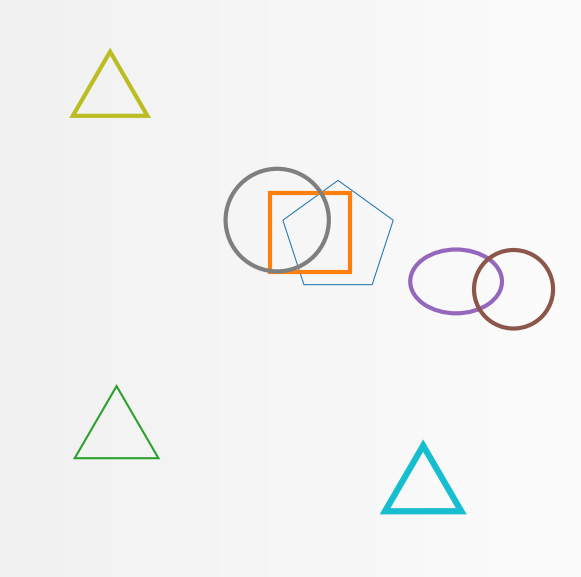[{"shape": "pentagon", "thickness": 0.5, "radius": 0.5, "center": [0.582, 0.587]}, {"shape": "square", "thickness": 2, "radius": 0.34, "center": [0.534, 0.597]}, {"shape": "triangle", "thickness": 1, "radius": 0.42, "center": [0.201, 0.247]}, {"shape": "oval", "thickness": 2, "radius": 0.39, "center": [0.785, 0.512]}, {"shape": "circle", "thickness": 2, "radius": 0.34, "center": [0.883, 0.498]}, {"shape": "circle", "thickness": 2, "radius": 0.44, "center": [0.477, 0.618]}, {"shape": "triangle", "thickness": 2, "radius": 0.37, "center": [0.189, 0.836]}, {"shape": "triangle", "thickness": 3, "radius": 0.38, "center": [0.728, 0.152]}]